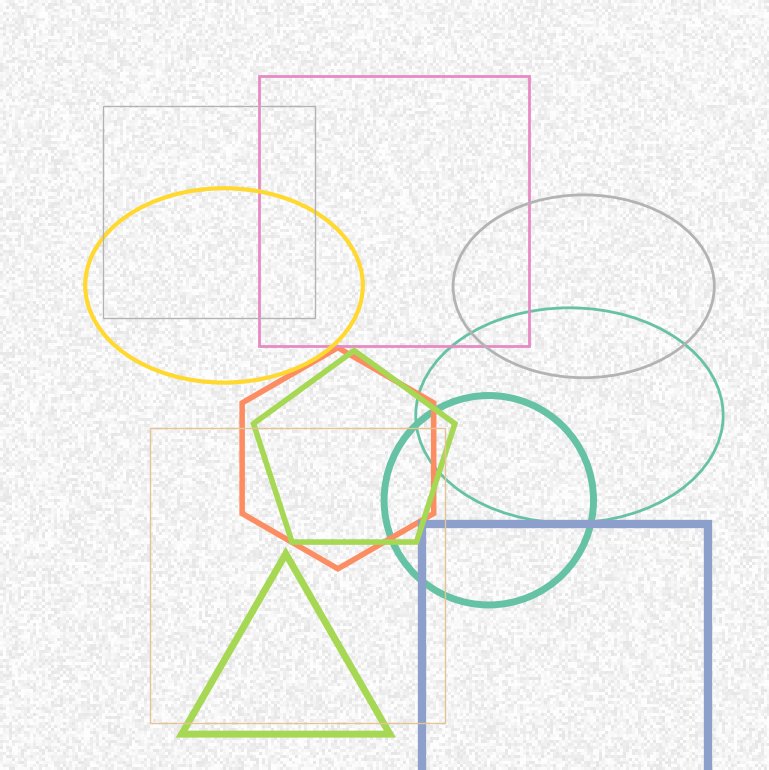[{"shape": "oval", "thickness": 1, "radius": 1.0, "center": [0.74, 0.461]}, {"shape": "circle", "thickness": 2.5, "radius": 0.68, "center": [0.635, 0.35]}, {"shape": "hexagon", "thickness": 2, "radius": 0.72, "center": [0.439, 0.405]}, {"shape": "square", "thickness": 3, "radius": 0.93, "center": [0.734, 0.133]}, {"shape": "square", "thickness": 1, "radius": 0.87, "center": [0.512, 0.726]}, {"shape": "triangle", "thickness": 2.5, "radius": 0.78, "center": [0.371, 0.125]}, {"shape": "pentagon", "thickness": 2, "radius": 0.69, "center": [0.46, 0.407]}, {"shape": "oval", "thickness": 1.5, "radius": 0.9, "center": [0.291, 0.629]}, {"shape": "square", "thickness": 0.5, "radius": 0.96, "center": [0.386, 0.253]}, {"shape": "square", "thickness": 0.5, "radius": 0.69, "center": [0.272, 0.725]}, {"shape": "oval", "thickness": 1, "radius": 0.85, "center": [0.758, 0.628]}]